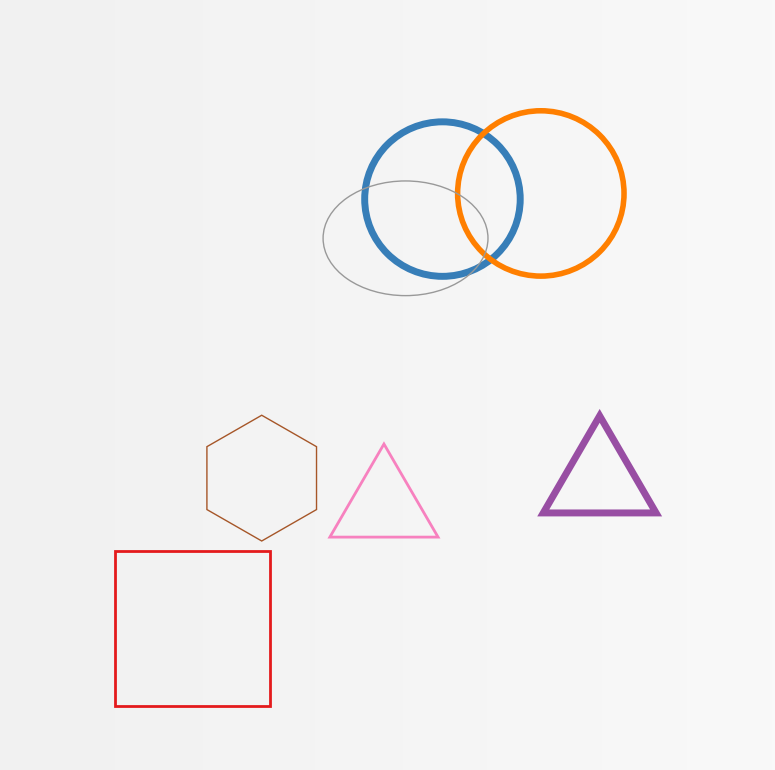[{"shape": "square", "thickness": 1, "radius": 0.5, "center": [0.248, 0.184]}, {"shape": "circle", "thickness": 2.5, "radius": 0.5, "center": [0.571, 0.741]}, {"shape": "triangle", "thickness": 2.5, "radius": 0.42, "center": [0.774, 0.376]}, {"shape": "circle", "thickness": 2, "radius": 0.54, "center": [0.698, 0.749]}, {"shape": "hexagon", "thickness": 0.5, "radius": 0.41, "center": [0.338, 0.379]}, {"shape": "triangle", "thickness": 1, "radius": 0.4, "center": [0.495, 0.343]}, {"shape": "oval", "thickness": 0.5, "radius": 0.53, "center": [0.523, 0.691]}]